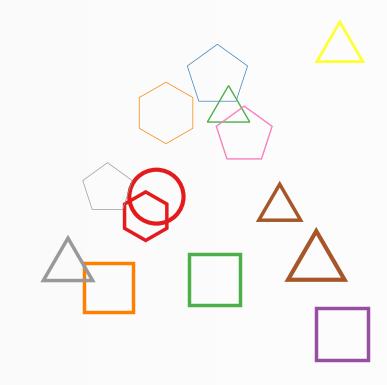[{"shape": "circle", "thickness": 3, "radius": 0.35, "center": [0.404, 0.489]}, {"shape": "hexagon", "thickness": 2.5, "radius": 0.32, "center": [0.376, 0.438]}, {"shape": "pentagon", "thickness": 0.5, "radius": 0.41, "center": [0.561, 0.803]}, {"shape": "square", "thickness": 2.5, "radius": 0.33, "center": [0.554, 0.275]}, {"shape": "triangle", "thickness": 1, "radius": 0.32, "center": [0.59, 0.715]}, {"shape": "square", "thickness": 2.5, "radius": 0.34, "center": [0.883, 0.132]}, {"shape": "square", "thickness": 2.5, "radius": 0.32, "center": [0.281, 0.253]}, {"shape": "hexagon", "thickness": 0.5, "radius": 0.4, "center": [0.429, 0.707]}, {"shape": "triangle", "thickness": 2, "radius": 0.34, "center": [0.877, 0.874]}, {"shape": "triangle", "thickness": 3, "radius": 0.42, "center": [0.816, 0.316]}, {"shape": "triangle", "thickness": 2.5, "radius": 0.31, "center": [0.722, 0.459]}, {"shape": "pentagon", "thickness": 1, "radius": 0.38, "center": [0.63, 0.649]}, {"shape": "triangle", "thickness": 2.5, "radius": 0.37, "center": [0.175, 0.308]}, {"shape": "pentagon", "thickness": 0.5, "radius": 0.34, "center": [0.277, 0.51]}]